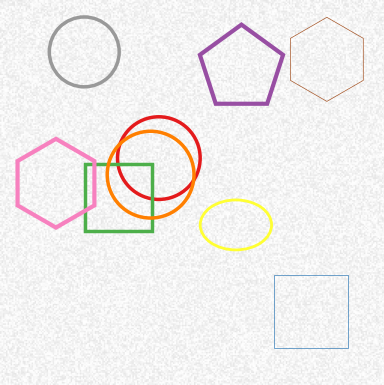[{"shape": "circle", "thickness": 2.5, "radius": 0.54, "center": [0.413, 0.589]}, {"shape": "square", "thickness": 0.5, "radius": 0.48, "center": [0.808, 0.191]}, {"shape": "square", "thickness": 2.5, "radius": 0.44, "center": [0.308, 0.488]}, {"shape": "pentagon", "thickness": 3, "radius": 0.57, "center": [0.627, 0.822]}, {"shape": "circle", "thickness": 2.5, "radius": 0.56, "center": [0.391, 0.546]}, {"shape": "oval", "thickness": 2, "radius": 0.46, "center": [0.613, 0.416]}, {"shape": "hexagon", "thickness": 0.5, "radius": 0.55, "center": [0.849, 0.846]}, {"shape": "hexagon", "thickness": 3, "radius": 0.58, "center": [0.145, 0.524]}, {"shape": "circle", "thickness": 2.5, "radius": 0.45, "center": [0.219, 0.865]}]